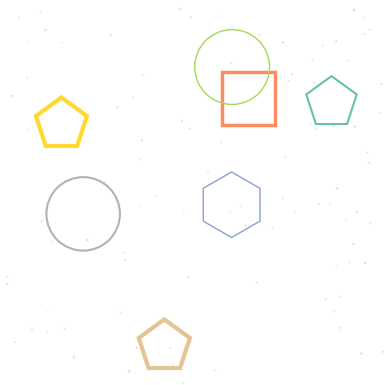[{"shape": "pentagon", "thickness": 1.5, "radius": 0.34, "center": [0.861, 0.733]}, {"shape": "square", "thickness": 2.5, "radius": 0.34, "center": [0.645, 0.744]}, {"shape": "hexagon", "thickness": 1, "radius": 0.43, "center": [0.602, 0.468]}, {"shape": "circle", "thickness": 1, "radius": 0.49, "center": [0.603, 0.826]}, {"shape": "pentagon", "thickness": 3, "radius": 0.35, "center": [0.16, 0.677]}, {"shape": "pentagon", "thickness": 3, "radius": 0.35, "center": [0.427, 0.101]}, {"shape": "circle", "thickness": 1.5, "radius": 0.48, "center": [0.216, 0.444]}]